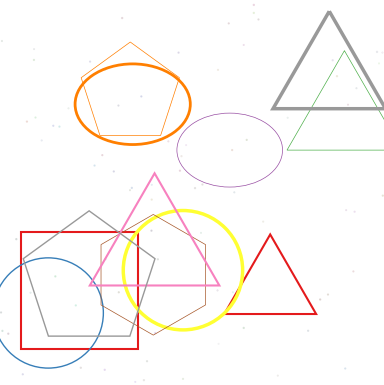[{"shape": "triangle", "thickness": 1.5, "radius": 0.69, "center": [0.702, 0.253]}, {"shape": "square", "thickness": 1.5, "radius": 0.76, "center": [0.206, 0.245]}, {"shape": "circle", "thickness": 1, "radius": 0.72, "center": [0.125, 0.187]}, {"shape": "triangle", "thickness": 0.5, "radius": 0.86, "center": [0.895, 0.696]}, {"shape": "oval", "thickness": 0.5, "radius": 0.69, "center": [0.597, 0.61]}, {"shape": "oval", "thickness": 2, "radius": 0.75, "center": [0.345, 0.729]}, {"shape": "pentagon", "thickness": 0.5, "radius": 0.67, "center": [0.338, 0.757]}, {"shape": "circle", "thickness": 2.5, "radius": 0.78, "center": [0.475, 0.298]}, {"shape": "hexagon", "thickness": 0.5, "radius": 0.78, "center": [0.398, 0.286]}, {"shape": "triangle", "thickness": 1.5, "radius": 0.97, "center": [0.402, 0.356]}, {"shape": "pentagon", "thickness": 1, "radius": 0.9, "center": [0.231, 0.272]}, {"shape": "triangle", "thickness": 2.5, "radius": 0.84, "center": [0.855, 0.802]}]